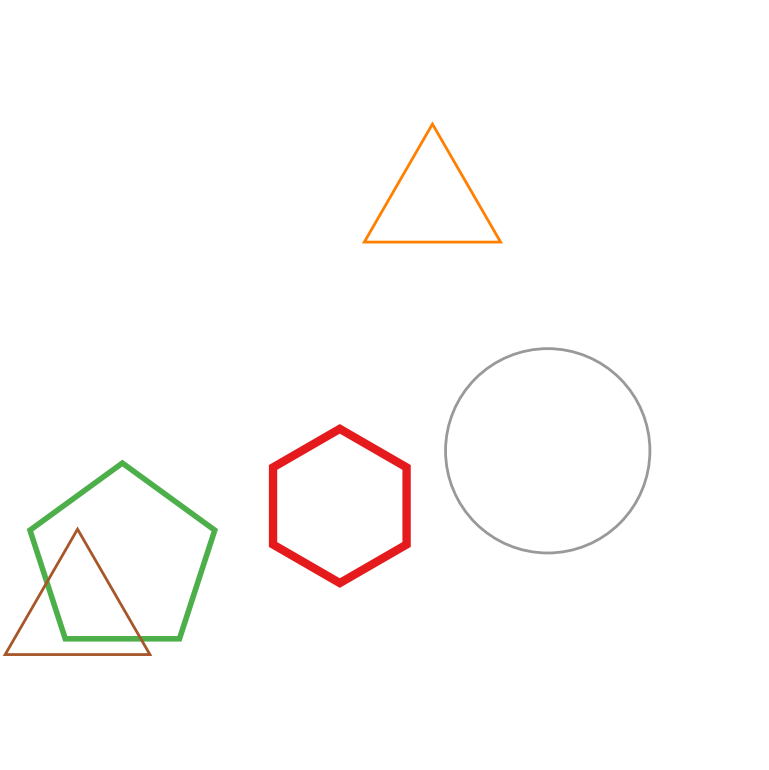[{"shape": "hexagon", "thickness": 3, "radius": 0.5, "center": [0.441, 0.343]}, {"shape": "pentagon", "thickness": 2, "radius": 0.63, "center": [0.159, 0.272]}, {"shape": "triangle", "thickness": 1, "radius": 0.51, "center": [0.562, 0.737]}, {"shape": "triangle", "thickness": 1, "radius": 0.54, "center": [0.101, 0.204]}, {"shape": "circle", "thickness": 1, "radius": 0.66, "center": [0.711, 0.415]}]